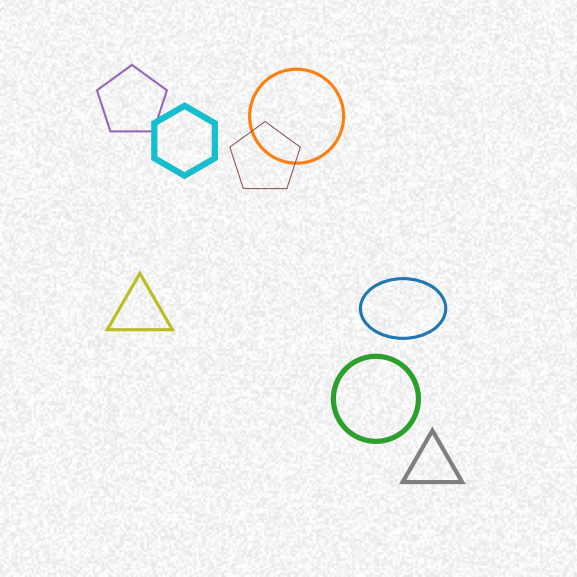[{"shape": "oval", "thickness": 1.5, "radius": 0.37, "center": [0.698, 0.465]}, {"shape": "circle", "thickness": 1.5, "radius": 0.41, "center": [0.514, 0.798]}, {"shape": "circle", "thickness": 2.5, "radius": 0.37, "center": [0.651, 0.309]}, {"shape": "pentagon", "thickness": 1, "radius": 0.32, "center": [0.228, 0.823]}, {"shape": "pentagon", "thickness": 0.5, "radius": 0.32, "center": [0.459, 0.725]}, {"shape": "triangle", "thickness": 2, "radius": 0.3, "center": [0.749, 0.194]}, {"shape": "triangle", "thickness": 1.5, "radius": 0.33, "center": [0.242, 0.461]}, {"shape": "hexagon", "thickness": 3, "radius": 0.3, "center": [0.32, 0.755]}]